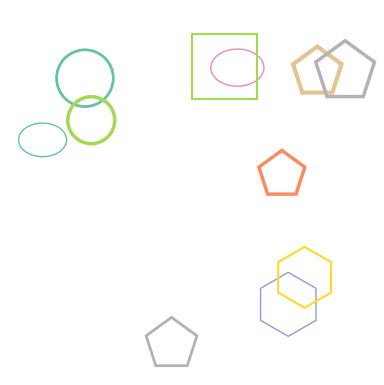[{"shape": "oval", "thickness": 1, "radius": 0.31, "center": [0.111, 0.637]}, {"shape": "circle", "thickness": 2, "radius": 0.37, "center": [0.221, 0.797]}, {"shape": "pentagon", "thickness": 2.5, "radius": 0.31, "center": [0.732, 0.547]}, {"shape": "hexagon", "thickness": 1, "radius": 0.42, "center": [0.749, 0.21]}, {"shape": "oval", "thickness": 1, "radius": 0.34, "center": [0.617, 0.824]}, {"shape": "circle", "thickness": 2.5, "radius": 0.3, "center": [0.237, 0.688]}, {"shape": "square", "thickness": 1.5, "radius": 0.42, "center": [0.583, 0.828]}, {"shape": "hexagon", "thickness": 1.5, "radius": 0.4, "center": [0.791, 0.28]}, {"shape": "pentagon", "thickness": 3, "radius": 0.33, "center": [0.824, 0.813]}, {"shape": "pentagon", "thickness": 2.5, "radius": 0.4, "center": [0.896, 0.814]}, {"shape": "pentagon", "thickness": 2, "radius": 0.35, "center": [0.446, 0.106]}]